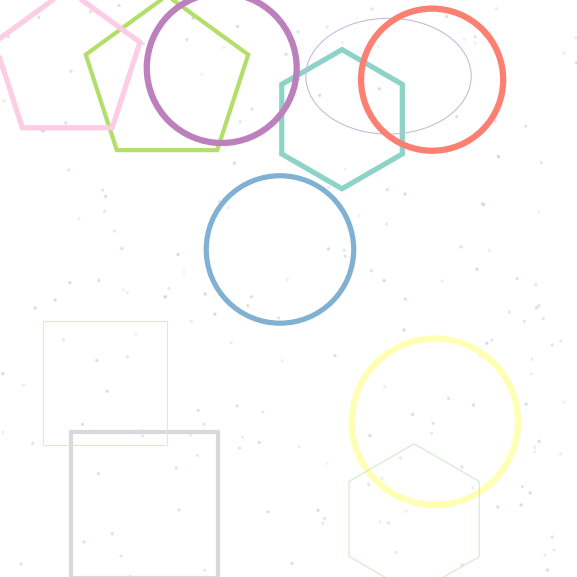[{"shape": "hexagon", "thickness": 2.5, "radius": 0.6, "center": [0.592, 0.793]}, {"shape": "circle", "thickness": 3, "radius": 0.72, "center": [0.753, 0.269]}, {"shape": "oval", "thickness": 0.5, "radius": 0.72, "center": [0.673, 0.867]}, {"shape": "circle", "thickness": 3, "radius": 0.62, "center": [0.748, 0.861]}, {"shape": "circle", "thickness": 2.5, "radius": 0.64, "center": [0.485, 0.567]}, {"shape": "pentagon", "thickness": 2, "radius": 0.74, "center": [0.289, 0.859]}, {"shape": "pentagon", "thickness": 2.5, "radius": 0.66, "center": [0.116, 0.885]}, {"shape": "square", "thickness": 2, "radius": 0.63, "center": [0.25, 0.125]}, {"shape": "circle", "thickness": 3, "radius": 0.65, "center": [0.384, 0.881]}, {"shape": "hexagon", "thickness": 0.5, "radius": 0.65, "center": [0.717, 0.101]}, {"shape": "square", "thickness": 0.5, "radius": 0.54, "center": [0.182, 0.336]}]